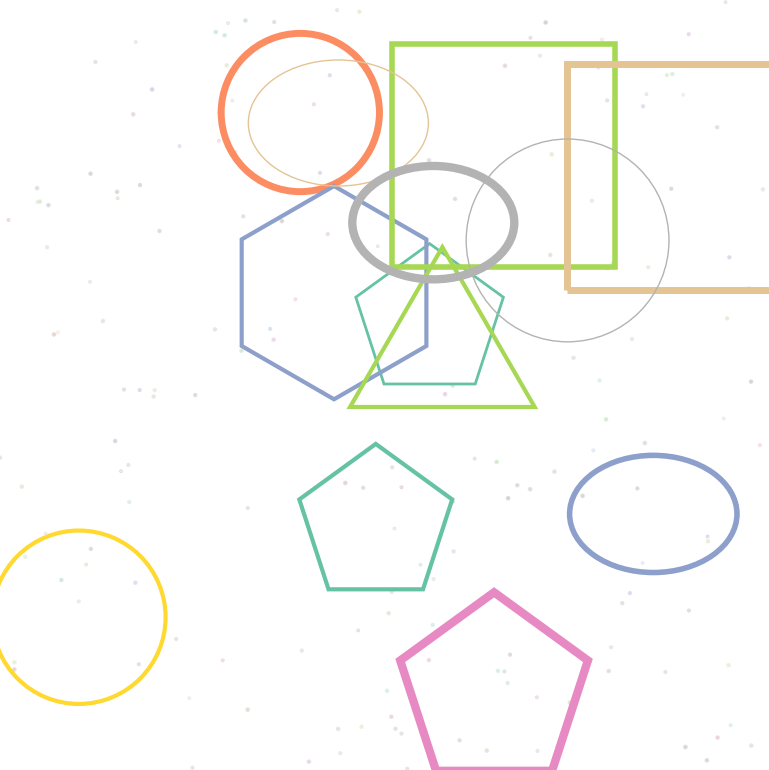[{"shape": "pentagon", "thickness": 1, "radius": 0.5, "center": [0.558, 0.583]}, {"shape": "pentagon", "thickness": 1.5, "radius": 0.52, "center": [0.488, 0.319]}, {"shape": "circle", "thickness": 2.5, "radius": 0.51, "center": [0.39, 0.854]}, {"shape": "oval", "thickness": 2, "radius": 0.54, "center": [0.848, 0.333]}, {"shape": "hexagon", "thickness": 1.5, "radius": 0.69, "center": [0.434, 0.62]}, {"shape": "pentagon", "thickness": 3, "radius": 0.64, "center": [0.642, 0.103]}, {"shape": "square", "thickness": 2, "radius": 0.72, "center": [0.654, 0.798]}, {"shape": "triangle", "thickness": 1.5, "radius": 0.69, "center": [0.574, 0.541]}, {"shape": "circle", "thickness": 1.5, "radius": 0.56, "center": [0.102, 0.198]}, {"shape": "oval", "thickness": 0.5, "radius": 0.58, "center": [0.439, 0.84]}, {"shape": "square", "thickness": 2.5, "radius": 0.73, "center": [0.884, 0.77]}, {"shape": "circle", "thickness": 0.5, "radius": 0.66, "center": [0.737, 0.688]}, {"shape": "oval", "thickness": 3, "radius": 0.53, "center": [0.563, 0.711]}]